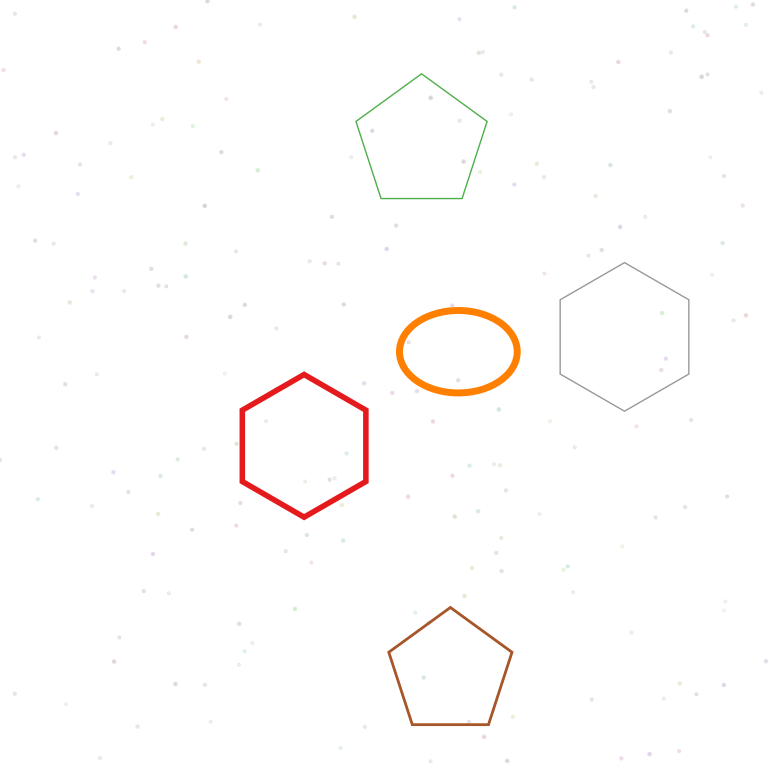[{"shape": "hexagon", "thickness": 2, "radius": 0.46, "center": [0.395, 0.421]}, {"shape": "pentagon", "thickness": 0.5, "radius": 0.45, "center": [0.547, 0.815]}, {"shape": "oval", "thickness": 2.5, "radius": 0.38, "center": [0.595, 0.543]}, {"shape": "pentagon", "thickness": 1, "radius": 0.42, "center": [0.585, 0.127]}, {"shape": "hexagon", "thickness": 0.5, "radius": 0.48, "center": [0.811, 0.562]}]